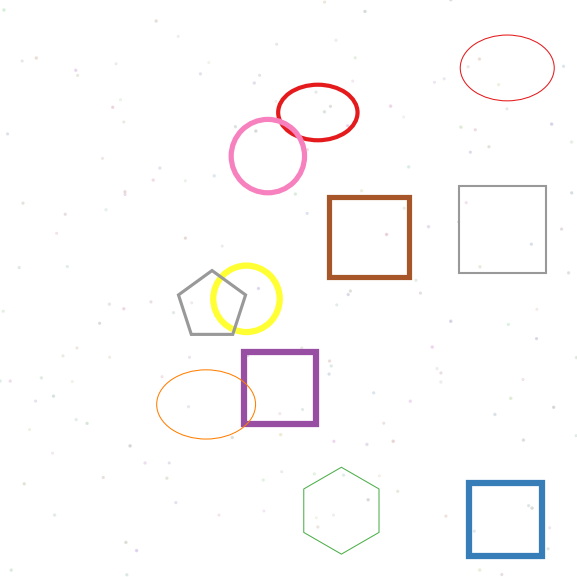[{"shape": "oval", "thickness": 2, "radius": 0.34, "center": [0.55, 0.804]}, {"shape": "oval", "thickness": 0.5, "radius": 0.41, "center": [0.878, 0.881]}, {"shape": "square", "thickness": 3, "radius": 0.32, "center": [0.876, 0.1]}, {"shape": "hexagon", "thickness": 0.5, "radius": 0.38, "center": [0.591, 0.115]}, {"shape": "square", "thickness": 3, "radius": 0.31, "center": [0.485, 0.327]}, {"shape": "oval", "thickness": 0.5, "radius": 0.43, "center": [0.357, 0.299]}, {"shape": "circle", "thickness": 3, "radius": 0.29, "center": [0.427, 0.482]}, {"shape": "square", "thickness": 2.5, "radius": 0.35, "center": [0.64, 0.59]}, {"shape": "circle", "thickness": 2.5, "radius": 0.32, "center": [0.464, 0.729]}, {"shape": "square", "thickness": 1, "radius": 0.38, "center": [0.87, 0.602]}, {"shape": "pentagon", "thickness": 1.5, "radius": 0.31, "center": [0.367, 0.47]}]